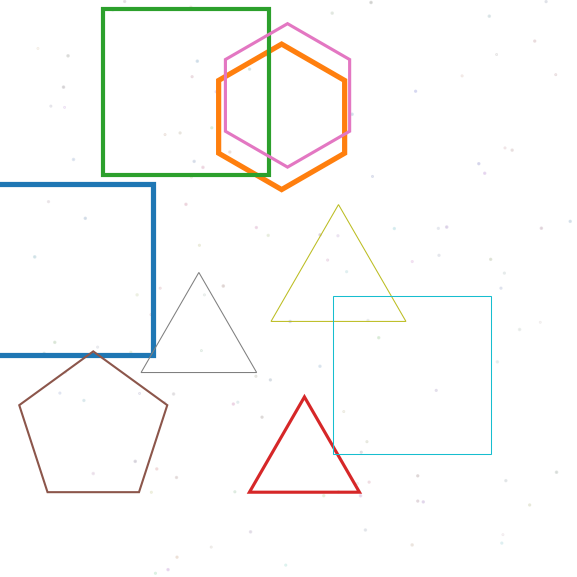[{"shape": "square", "thickness": 2.5, "radius": 0.74, "center": [0.116, 0.533]}, {"shape": "hexagon", "thickness": 2.5, "radius": 0.63, "center": [0.488, 0.797]}, {"shape": "square", "thickness": 2, "radius": 0.72, "center": [0.321, 0.841]}, {"shape": "triangle", "thickness": 1.5, "radius": 0.55, "center": [0.527, 0.202]}, {"shape": "pentagon", "thickness": 1, "radius": 0.67, "center": [0.161, 0.256]}, {"shape": "hexagon", "thickness": 1.5, "radius": 0.62, "center": [0.498, 0.834]}, {"shape": "triangle", "thickness": 0.5, "radius": 0.58, "center": [0.344, 0.412]}, {"shape": "triangle", "thickness": 0.5, "radius": 0.67, "center": [0.586, 0.51]}, {"shape": "square", "thickness": 0.5, "radius": 0.68, "center": [0.713, 0.35]}]